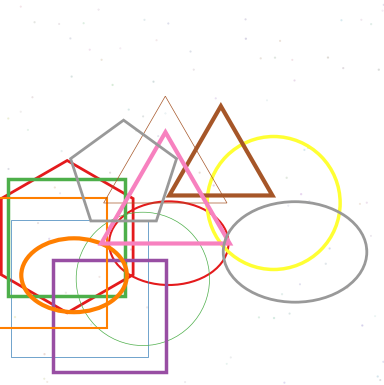[{"shape": "oval", "thickness": 1.5, "radius": 0.78, "center": [0.438, 0.368]}, {"shape": "hexagon", "thickness": 2, "radius": 0.99, "center": [0.174, 0.385]}, {"shape": "square", "thickness": 0.5, "radius": 0.89, "center": [0.206, 0.251]}, {"shape": "square", "thickness": 2.5, "radius": 0.76, "center": [0.173, 0.382]}, {"shape": "circle", "thickness": 0.5, "radius": 0.87, "center": [0.371, 0.276]}, {"shape": "square", "thickness": 2.5, "radius": 0.73, "center": [0.285, 0.18]}, {"shape": "oval", "thickness": 3, "radius": 0.69, "center": [0.192, 0.285]}, {"shape": "square", "thickness": 1.5, "radius": 0.84, "center": [0.11, 0.317]}, {"shape": "circle", "thickness": 2.5, "radius": 0.86, "center": [0.711, 0.473]}, {"shape": "triangle", "thickness": 0.5, "radius": 0.92, "center": [0.429, 0.565]}, {"shape": "triangle", "thickness": 3, "radius": 0.77, "center": [0.574, 0.57]}, {"shape": "triangle", "thickness": 3, "radius": 0.96, "center": [0.43, 0.464]}, {"shape": "pentagon", "thickness": 2, "radius": 0.72, "center": [0.321, 0.543]}, {"shape": "oval", "thickness": 2, "radius": 0.93, "center": [0.766, 0.346]}]